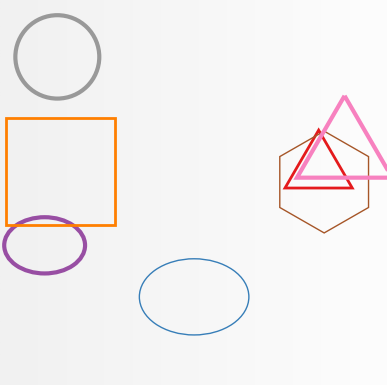[{"shape": "triangle", "thickness": 2, "radius": 0.5, "center": [0.822, 0.562]}, {"shape": "oval", "thickness": 1, "radius": 0.71, "center": [0.501, 0.229]}, {"shape": "oval", "thickness": 3, "radius": 0.52, "center": [0.115, 0.363]}, {"shape": "square", "thickness": 2, "radius": 0.7, "center": [0.156, 0.555]}, {"shape": "hexagon", "thickness": 1, "radius": 0.66, "center": [0.837, 0.527]}, {"shape": "triangle", "thickness": 3, "radius": 0.71, "center": [0.889, 0.609]}, {"shape": "circle", "thickness": 3, "radius": 0.54, "center": [0.148, 0.852]}]